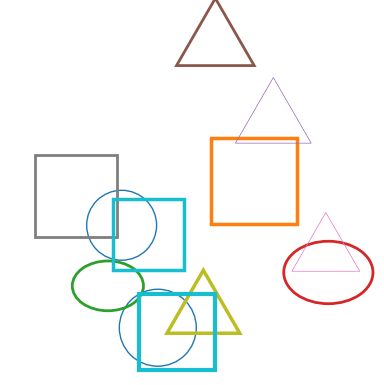[{"shape": "circle", "thickness": 1, "radius": 0.45, "center": [0.316, 0.415]}, {"shape": "circle", "thickness": 1, "radius": 0.5, "center": [0.41, 0.149]}, {"shape": "square", "thickness": 2.5, "radius": 0.56, "center": [0.659, 0.531]}, {"shape": "oval", "thickness": 2, "radius": 0.46, "center": [0.28, 0.257]}, {"shape": "oval", "thickness": 2, "radius": 0.58, "center": [0.853, 0.292]}, {"shape": "triangle", "thickness": 0.5, "radius": 0.57, "center": [0.71, 0.685]}, {"shape": "triangle", "thickness": 2, "radius": 0.58, "center": [0.559, 0.888]}, {"shape": "triangle", "thickness": 0.5, "radius": 0.51, "center": [0.846, 0.346]}, {"shape": "square", "thickness": 2, "radius": 0.53, "center": [0.197, 0.491]}, {"shape": "triangle", "thickness": 2.5, "radius": 0.55, "center": [0.528, 0.189]}, {"shape": "square", "thickness": 3, "radius": 0.49, "center": [0.459, 0.137]}, {"shape": "square", "thickness": 2.5, "radius": 0.46, "center": [0.385, 0.392]}]